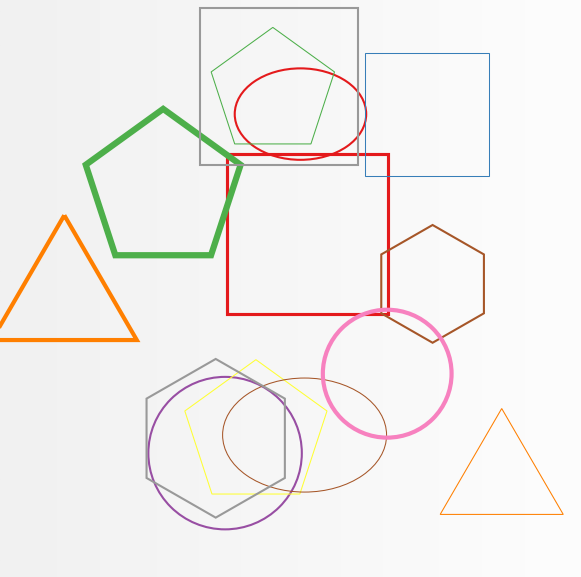[{"shape": "oval", "thickness": 1, "radius": 0.57, "center": [0.517, 0.802]}, {"shape": "square", "thickness": 1.5, "radius": 0.69, "center": [0.528, 0.594]}, {"shape": "square", "thickness": 0.5, "radius": 0.53, "center": [0.734, 0.801]}, {"shape": "pentagon", "thickness": 0.5, "radius": 0.56, "center": [0.469, 0.84]}, {"shape": "pentagon", "thickness": 3, "radius": 0.7, "center": [0.281, 0.67]}, {"shape": "circle", "thickness": 1, "radius": 0.66, "center": [0.387, 0.215]}, {"shape": "triangle", "thickness": 0.5, "radius": 0.61, "center": [0.863, 0.169]}, {"shape": "triangle", "thickness": 2, "radius": 0.72, "center": [0.111, 0.482]}, {"shape": "pentagon", "thickness": 0.5, "radius": 0.64, "center": [0.44, 0.248]}, {"shape": "hexagon", "thickness": 1, "radius": 0.51, "center": [0.744, 0.508]}, {"shape": "oval", "thickness": 0.5, "radius": 0.71, "center": [0.524, 0.246]}, {"shape": "circle", "thickness": 2, "radius": 0.55, "center": [0.666, 0.352]}, {"shape": "square", "thickness": 1, "radius": 0.68, "center": [0.48, 0.849]}, {"shape": "hexagon", "thickness": 1, "radius": 0.69, "center": [0.371, 0.24]}]